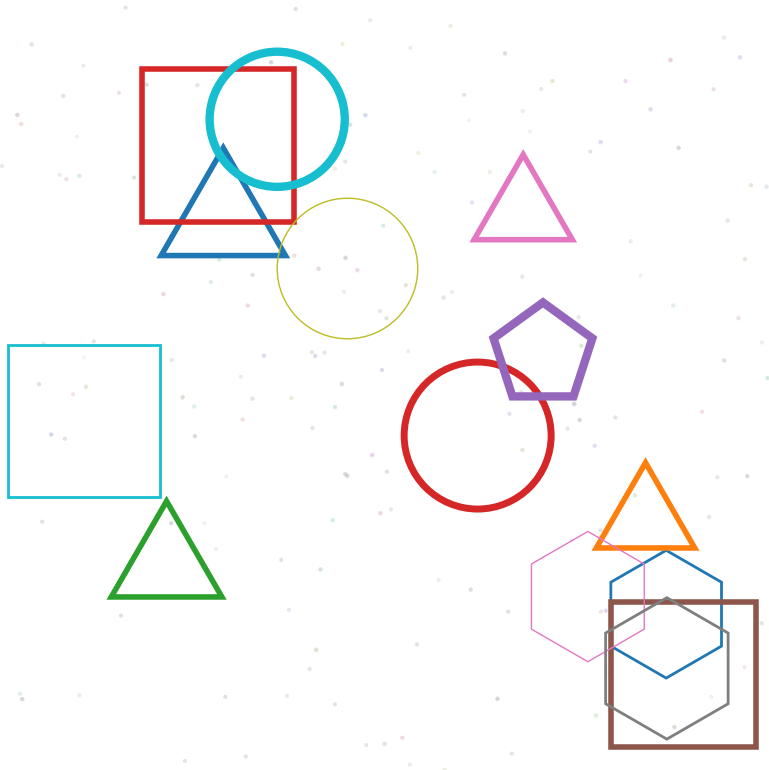[{"shape": "hexagon", "thickness": 1, "radius": 0.41, "center": [0.865, 0.202]}, {"shape": "triangle", "thickness": 2, "radius": 0.47, "center": [0.29, 0.715]}, {"shape": "triangle", "thickness": 2, "radius": 0.37, "center": [0.838, 0.325]}, {"shape": "triangle", "thickness": 2, "radius": 0.41, "center": [0.216, 0.266]}, {"shape": "circle", "thickness": 2.5, "radius": 0.48, "center": [0.62, 0.434]}, {"shape": "square", "thickness": 2, "radius": 0.49, "center": [0.283, 0.811]}, {"shape": "pentagon", "thickness": 3, "radius": 0.34, "center": [0.705, 0.54]}, {"shape": "square", "thickness": 2, "radius": 0.47, "center": [0.887, 0.124]}, {"shape": "hexagon", "thickness": 0.5, "radius": 0.42, "center": [0.763, 0.225]}, {"shape": "triangle", "thickness": 2, "radius": 0.37, "center": [0.679, 0.726]}, {"shape": "hexagon", "thickness": 1, "radius": 0.46, "center": [0.866, 0.132]}, {"shape": "circle", "thickness": 0.5, "radius": 0.46, "center": [0.451, 0.651]}, {"shape": "circle", "thickness": 3, "radius": 0.44, "center": [0.36, 0.845]}, {"shape": "square", "thickness": 1, "radius": 0.5, "center": [0.109, 0.453]}]